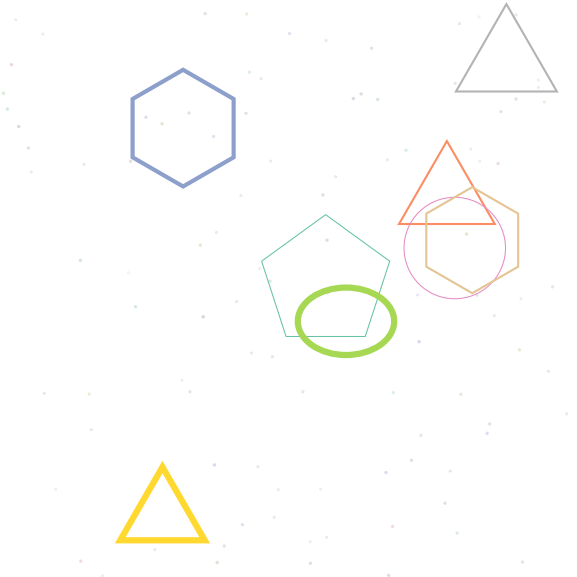[{"shape": "pentagon", "thickness": 0.5, "radius": 0.58, "center": [0.564, 0.511]}, {"shape": "triangle", "thickness": 1, "radius": 0.48, "center": [0.774, 0.659]}, {"shape": "hexagon", "thickness": 2, "radius": 0.51, "center": [0.317, 0.777]}, {"shape": "circle", "thickness": 0.5, "radius": 0.44, "center": [0.787, 0.57]}, {"shape": "oval", "thickness": 3, "radius": 0.42, "center": [0.599, 0.443]}, {"shape": "triangle", "thickness": 3, "radius": 0.42, "center": [0.281, 0.106]}, {"shape": "hexagon", "thickness": 1, "radius": 0.46, "center": [0.818, 0.583]}, {"shape": "triangle", "thickness": 1, "radius": 0.5, "center": [0.877, 0.891]}]